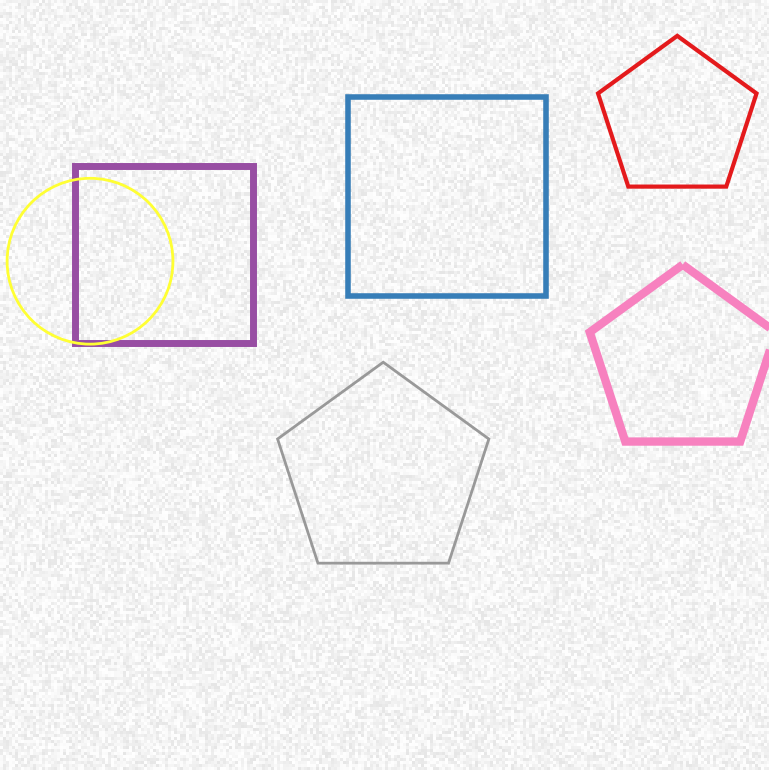[{"shape": "pentagon", "thickness": 1.5, "radius": 0.54, "center": [0.88, 0.845]}, {"shape": "square", "thickness": 2, "radius": 0.65, "center": [0.581, 0.745]}, {"shape": "square", "thickness": 2.5, "radius": 0.58, "center": [0.213, 0.669]}, {"shape": "circle", "thickness": 1, "radius": 0.54, "center": [0.117, 0.661]}, {"shape": "pentagon", "thickness": 3, "radius": 0.63, "center": [0.887, 0.529]}, {"shape": "pentagon", "thickness": 1, "radius": 0.72, "center": [0.498, 0.385]}]